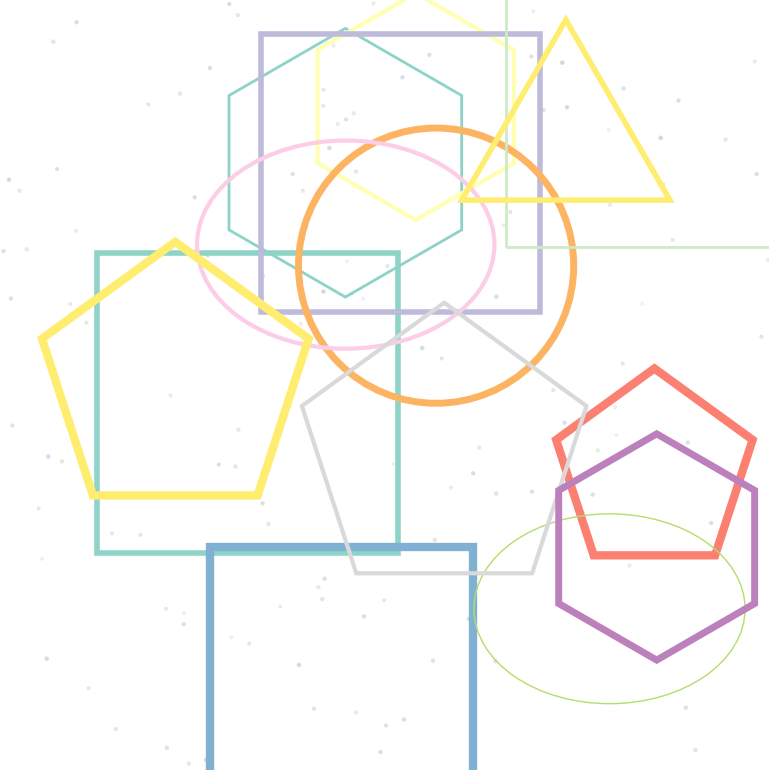[{"shape": "hexagon", "thickness": 1, "radius": 0.87, "center": [0.448, 0.789]}, {"shape": "square", "thickness": 2, "radius": 0.98, "center": [0.321, 0.477]}, {"shape": "hexagon", "thickness": 1.5, "radius": 0.74, "center": [0.54, 0.862]}, {"shape": "square", "thickness": 2, "radius": 0.91, "center": [0.521, 0.775]}, {"shape": "pentagon", "thickness": 3, "radius": 0.67, "center": [0.85, 0.387]}, {"shape": "square", "thickness": 3, "radius": 0.85, "center": [0.444, 0.118]}, {"shape": "circle", "thickness": 2.5, "radius": 0.89, "center": [0.566, 0.655]}, {"shape": "oval", "thickness": 0.5, "radius": 0.88, "center": [0.792, 0.209]}, {"shape": "oval", "thickness": 1.5, "radius": 0.97, "center": [0.449, 0.682]}, {"shape": "pentagon", "thickness": 1.5, "radius": 0.97, "center": [0.577, 0.413]}, {"shape": "hexagon", "thickness": 2.5, "radius": 0.73, "center": [0.853, 0.29]}, {"shape": "square", "thickness": 1, "radius": 0.86, "center": [0.829, 0.851]}, {"shape": "triangle", "thickness": 2, "radius": 0.78, "center": [0.735, 0.818]}, {"shape": "pentagon", "thickness": 3, "radius": 0.91, "center": [0.228, 0.504]}]